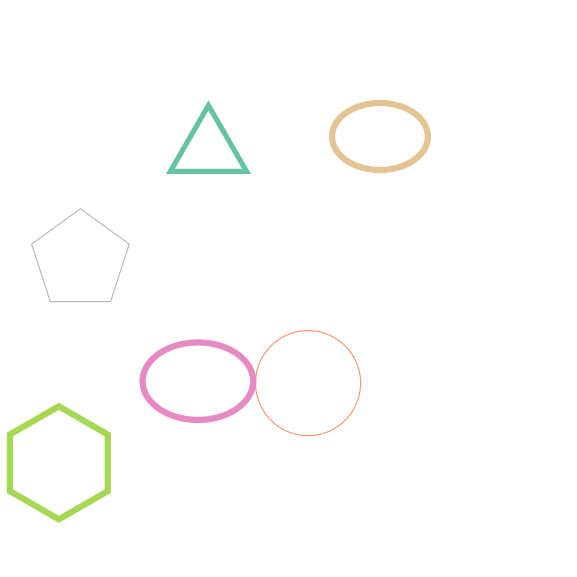[{"shape": "triangle", "thickness": 2.5, "radius": 0.38, "center": [0.361, 0.74]}, {"shape": "circle", "thickness": 0.5, "radius": 0.45, "center": [0.533, 0.336]}, {"shape": "oval", "thickness": 3, "radius": 0.48, "center": [0.343, 0.339]}, {"shape": "hexagon", "thickness": 3, "radius": 0.49, "center": [0.102, 0.198]}, {"shape": "oval", "thickness": 3, "radius": 0.41, "center": [0.658, 0.763]}, {"shape": "pentagon", "thickness": 0.5, "radius": 0.44, "center": [0.139, 0.549]}]